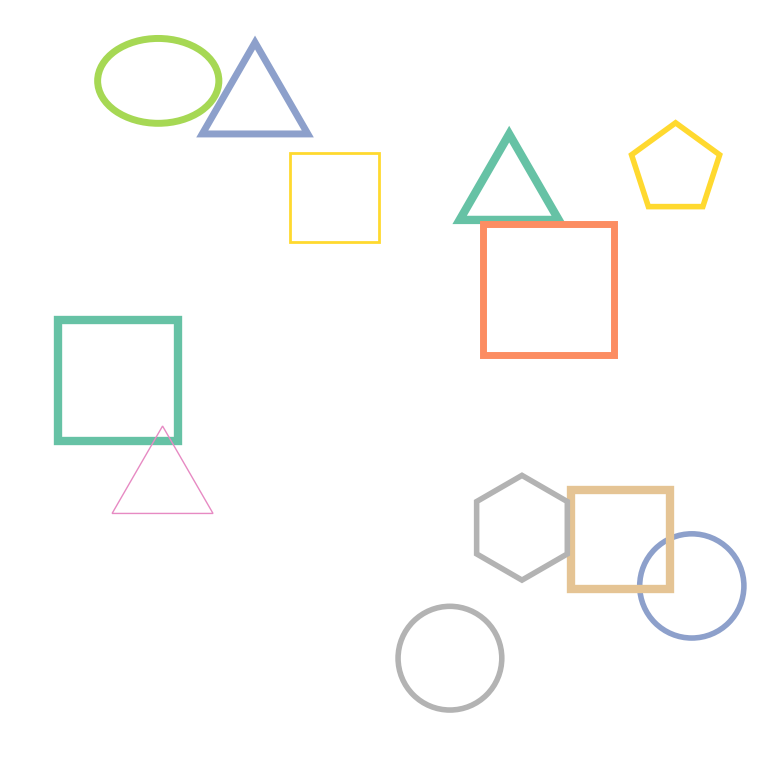[{"shape": "triangle", "thickness": 3, "radius": 0.37, "center": [0.661, 0.752]}, {"shape": "square", "thickness": 3, "radius": 0.39, "center": [0.153, 0.506]}, {"shape": "square", "thickness": 2.5, "radius": 0.42, "center": [0.713, 0.624]}, {"shape": "triangle", "thickness": 2.5, "radius": 0.4, "center": [0.331, 0.866]}, {"shape": "circle", "thickness": 2, "radius": 0.34, "center": [0.898, 0.239]}, {"shape": "triangle", "thickness": 0.5, "radius": 0.38, "center": [0.211, 0.371]}, {"shape": "oval", "thickness": 2.5, "radius": 0.39, "center": [0.206, 0.895]}, {"shape": "pentagon", "thickness": 2, "radius": 0.3, "center": [0.877, 0.78]}, {"shape": "square", "thickness": 1, "radius": 0.29, "center": [0.435, 0.744]}, {"shape": "square", "thickness": 3, "radius": 0.32, "center": [0.805, 0.299]}, {"shape": "circle", "thickness": 2, "radius": 0.34, "center": [0.584, 0.145]}, {"shape": "hexagon", "thickness": 2, "radius": 0.34, "center": [0.678, 0.315]}]